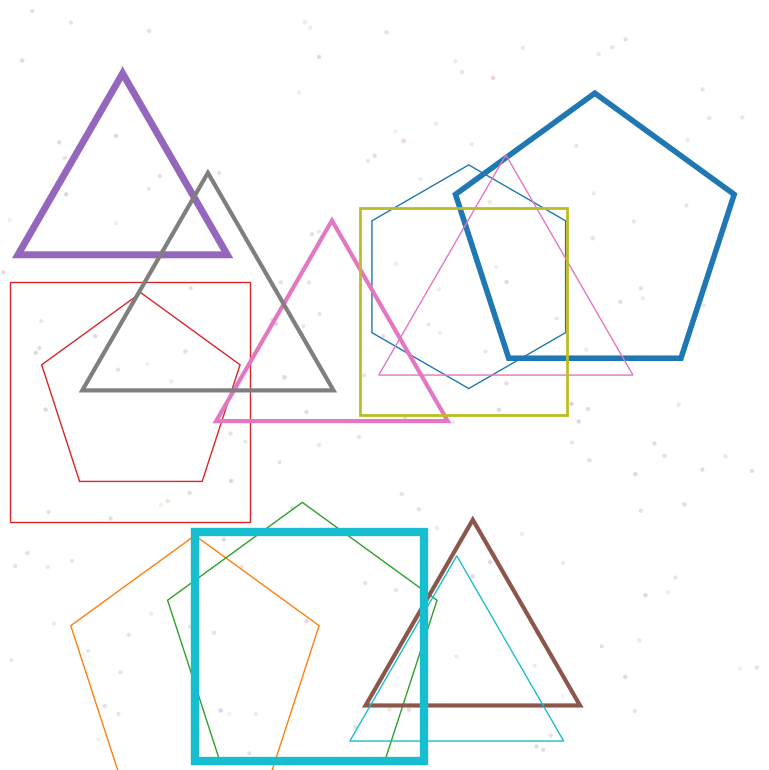[{"shape": "pentagon", "thickness": 2, "radius": 0.95, "center": [0.773, 0.689]}, {"shape": "hexagon", "thickness": 0.5, "radius": 0.73, "center": [0.609, 0.641]}, {"shape": "pentagon", "thickness": 0.5, "radius": 0.85, "center": [0.253, 0.135]}, {"shape": "pentagon", "thickness": 0.5, "radius": 0.92, "center": [0.393, 0.164]}, {"shape": "square", "thickness": 0.5, "radius": 0.78, "center": [0.169, 0.478]}, {"shape": "pentagon", "thickness": 0.5, "radius": 0.68, "center": [0.183, 0.484]}, {"shape": "triangle", "thickness": 2.5, "radius": 0.79, "center": [0.159, 0.748]}, {"shape": "triangle", "thickness": 1.5, "radius": 0.8, "center": [0.614, 0.164]}, {"shape": "triangle", "thickness": 0.5, "radius": 0.95, "center": [0.657, 0.608]}, {"shape": "triangle", "thickness": 1.5, "radius": 0.87, "center": [0.431, 0.54]}, {"shape": "triangle", "thickness": 1.5, "radius": 0.94, "center": [0.27, 0.587]}, {"shape": "square", "thickness": 1, "radius": 0.67, "center": [0.603, 0.595]}, {"shape": "square", "thickness": 3, "radius": 0.74, "center": [0.402, 0.16]}, {"shape": "triangle", "thickness": 0.5, "radius": 0.8, "center": [0.593, 0.118]}]